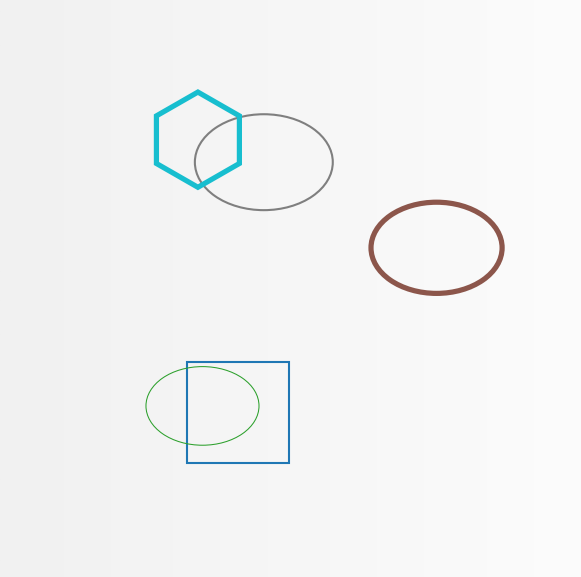[{"shape": "square", "thickness": 1, "radius": 0.44, "center": [0.409, 0.285]}, {"shape": "oval", "thickness": 0.5, "radius": 0.49, "center": [0.348, 0.296]}, {"shape": "oval", "thickness": 2.5, "radius": 0.56, "center": [0.751, 0.57]}, {"shape": "oval", "thickness": 1, "radius": 0.59, "center": [0.454, 0.718]}, {"shape": "hexagon", "thickness": 2.5, "radius": 0.41, "center": [0.34, 0.757]}]